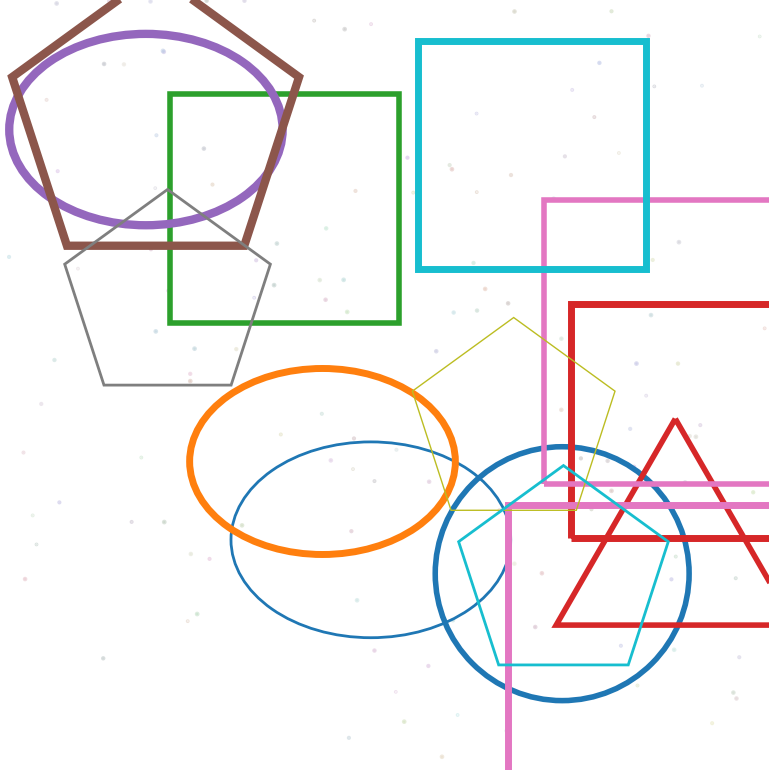[{"shape": "circle", "thickness": 2, "radius": 0.82, "center": [0.73, 0.255]}, {"shape": "oval", "thickness": 1, "radius": 0.91, "center": [0.482, 0.299]}, {"shape": "oval", "thickness": 2.5, "radius": 0.86, "center": [0.419, 0.401]}, {"shape": "square", "thickness": 2, "radius": 0.75, "center": [0.369, 0.729]}, {"shape": "square", "thickness": 2.5, "radius": 0.76, "center": [0.894, 0.453]}, {"shape": "triangle", "thickness": 2, "radius": 0.89, "center": [0.877, 0.278]}, {"shape": "oval", "thickness": 3, "radius": 0.89, "center": [0.19, 0.832]}, {"shape": "pentagon", "thickness": 3, "radius": 0.98, "center": [0.202, 0.839]}, {"shape": "square", "thickness": 2, "radius": 0.92, "center": [0.892, 0.556]}, {"shape": "square", "thickness": 2.5, "radius": 0.98, "center": [0.856, 0.148]}, {"shape": "pentagon", "thickness": 1, "radius": 0.7, "center": [0.218, 0.613]}, {"shape": "pentagon", "thickness": 0.5, "radius": 0.69, "center": [0.667, 0.449]}, {"shape": "pentagon", "thickness": 1, "radius": 0.72, "center": [0.732, 0.252]}, {"shape": "square", "thickness": 2.5, "radius": 0.74, "center": [0.691, 0.799]}]